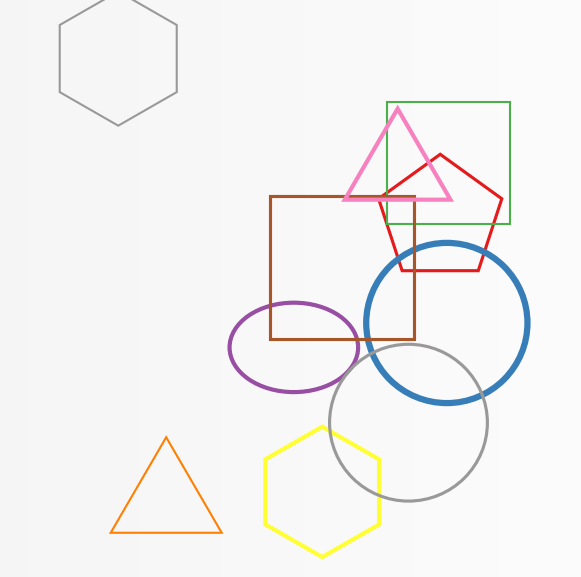[{"shape": "pentagon", "thickness": 1.5, "radius": 0.56, "center": [0.757, 0.621]}, {"shape": "circle", "thickness": 3, "radius": 0.69, "center": [0.769, 0.44]}, {"shape": "square", "thickness": 1, "radius": 0.53, "center": [0.772, 0.717]}, {"shape": "oval", "thickness": 2, "radius": 0.55, "center": [0.506, 0.398]}, {"shape": "triangle", "thickness": 1, "radius": 0.55, "center": [0.286, 0.132]}, {"shape": "hexagon", "thickness": 2, "radius": 0.56, "center": [0.554, 0.147]}, {"shape": "square", "thickness": 1.5, "radius": 0.62, "center": [0.589, 0.536]}, {"shape": "triangle", "thickness": 2, "radius": 0.52, "center": [0.684, 0.706]}, {"shape": "hexagon", "thickness": 1, "radius": 0.58, "center": [0.203, 0.898]}, {"shape": "circle", "thickness": 1.5, "radius": 0.68, "center": [0.703, 0.267]}]